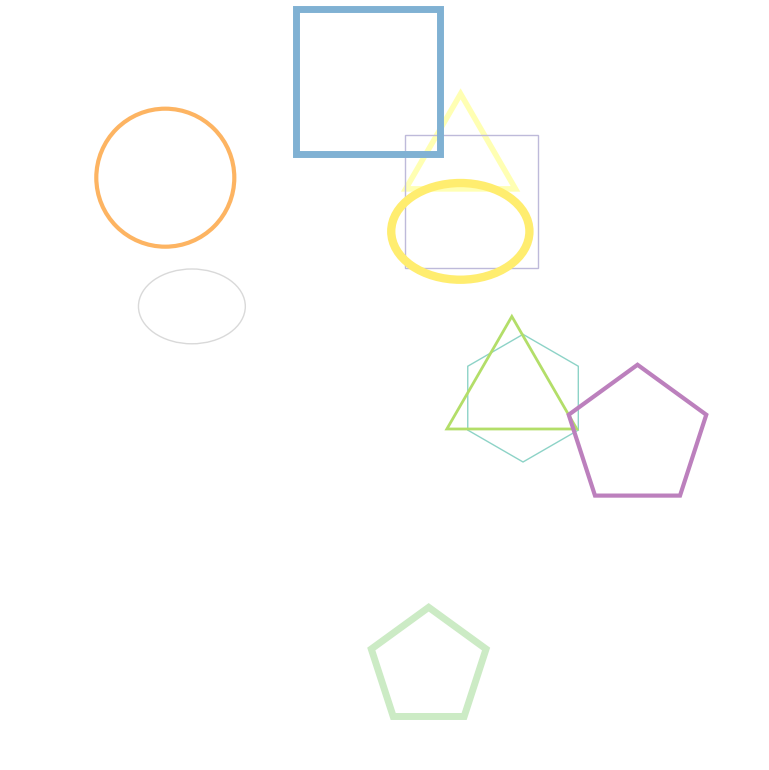[{"shape": "hexagon", "thickness": 0.5, "radius": 0.41, "center": [0.679, 0.483]}, {"shape": "triangle", "thickness": 2, "radius": 0.41, "center": [0.598, 0.796]}, {"shape": "square", "thickness": 0.5, "radius": 0.43, "center": [0.612, 0.738]}, {"shape": "square", "thickness": 2.5, "radius": 0.47, "center": [0.478, 0.894]}, {"shape": "circle", "thickness": 1.5, "radius": 0.45, "center": [0.215, 0.769]}, {"shape": "triangle", "thickness": 1, "radius": 0.49, "center": [0.665, 0.492]}, {"shape": "oval", "thickness": 0.5, "radius": 0.35, "center": [0.249, 0.602]}, {"shape": "pentagon", "thickness": 1.5, "radius": 0.47, "center": [0.828, 0.432]}, {"shape": "pentagon", "thickness": 2.5, "radius": 0.39, "center": [0.557, 0.133]}, {"shape": "oval", "thickness": 3, "radius": 0.45, "center": [0.598, 0.7]}]